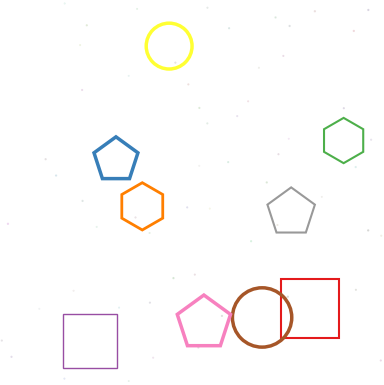[{"shape": "square", "thickness": 1.5, "radius": 0.38, "center": [0.805, 0.199]}, {"shape": "pentagon", "thickness": 2.5, "radius": 0.3, "center": [0.301, 0.585]}, {"shape": "hexagon", "thickness": 1.5, "radius": 0.29, "center": [0.893, 0.635]}, {"shape": "square", "thickness": 1, "radius": 0.35, "center": [0.235, 0.114]}, {"shape": "hexagon", "thickness": 2, "radius": 0.31, "center": [0.37, 0.464]}, {"shape": "circle", "thickness": 2.5, "radius": 0.3, "center": [0.439, 0.88]}, {"shape": "circle", "thickness": 2.5, "radius": 0.39, "center": [0.681, 0.175]}, {"shape": "pentagon", "thickness": 2.5, "radius": 0.36, "center": [0.53, 0.161]}, {"shape": "pentagon", "thickness": 1.5, "radius": 0.32, "center": [0.756, 0.448]}]